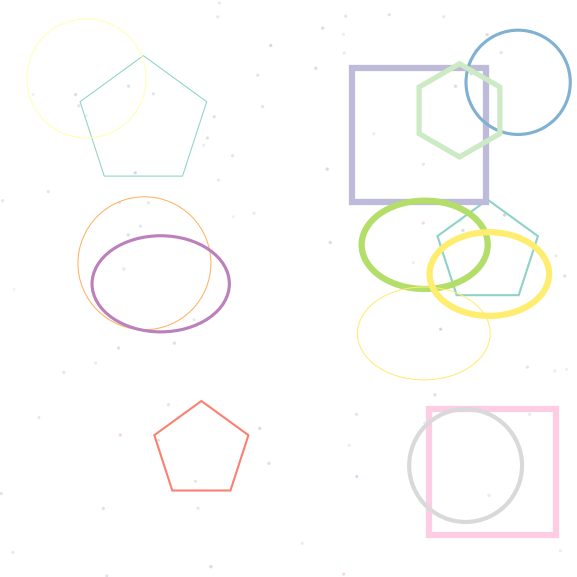[{"shape": "pentagon", "thickness": 1, "radius": 0.46, "center": [0.844, 0.562]}, {"shape": "pentagon", "thickness": 0.5, "radius": 0.58, "center": [0.248, 0.787]}, {"shape": "circle", "thickness": 0.5, "radius": 0.52, "center": [0.15, 0.863]}, {"shape": "square", "thickness": 3, "radius": 0.58, "center": [0.725, 0.766]}, {"shape": "pentagon", "thickness": 1, "radius": 0.43, "center": [0.349, 0.219]}, {"shape": "circle", "thickness": 1.5, "radius": 0.45, "center": [0.897, 0.857]}, {"shape": "circle", "thickness": 0.5, "radius": 0.58, "center": [0.25, 0.543]}, {"shape": "oval", "thickness": 3, "radius": 0.55, "center": [0.735, 0.575]}, {"shape": "square", "thickness": 3, "radius": 0.55, "center": [0.853, 0.182]}, {"shape": "circle", "thickness": 2, "radius": 0.49, "center": [0.806, 0.193]}, {"shape": "oval", "thickness": 1.5, "radius": 0.59, "center": [0.278, 0.508]}, {"shape": "hexagon", "thickness": 2.5, "radius": 0.4, "center": [0.796, 0.808]}, {"shape": "oval", "thickness": 3, "radius": 0.52, "center": [0.847, 0.525]}, {"shape": "oval", "thickness": 0.5, "radius": 0.57, "center": [0.734, 0.422]}]